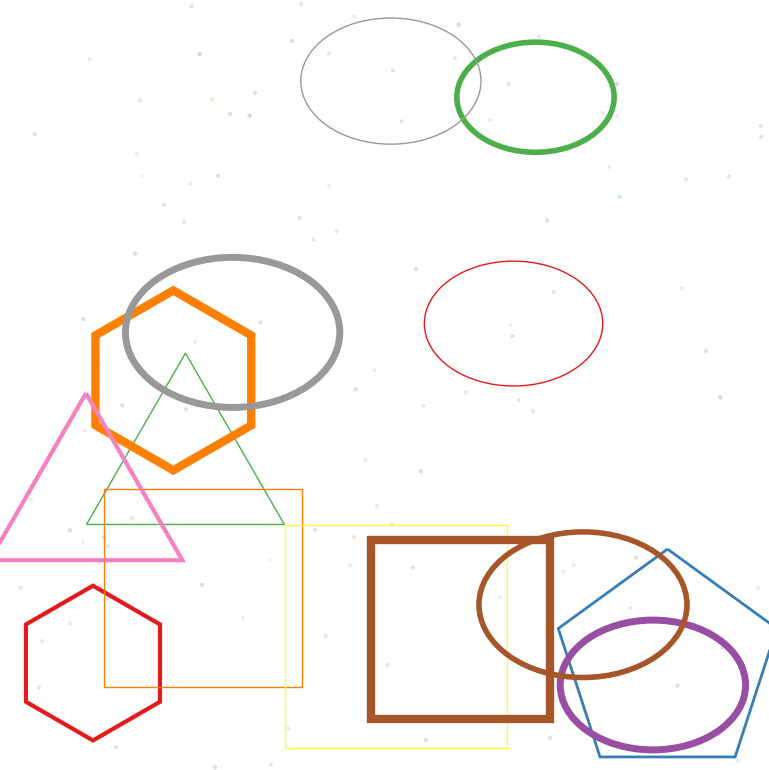[{"shape": "oval", "thickness": 0.5, "radius": 0.58, "center": [0.667, 0.58]}, {"shape": "hexagon", "thickness": 1.5, "radius": 0.5, "center": [0.121, 0.139]}, {"shape": "pentagon", "thickness": 1, "radius": 0.75, "center": [0.867, 0.138]}, {"shape": "oval", "thickness": 2, "radius": 0.51, "center": [0.695, 0.874]}, {"shape": "triangle", "thickness": 0.5, "radius": 0.74, "center": [0.241, 0.393]}, {"shape": "oval", "thickness": 2.5, "radius": 0.6, "center": [0.848, 0.11]}, {"shape": "hexagon", "thickness": 3, "radius": 0.58, "center": [0.225, 0.506]}, {"shape": "square", "thickness": 0.5, "radius": 0.64, "center": [0.264, 0.237]}, {"shape": "square", "thickness": 0.5, "radius": 0.72, "center": [0.514, 0.174]}, {"shape": "square", "thickness": 3, "radius": 0.58, "center": [0.598, 0.182]}, {"shape": "oval", "thickness": 2, "radius": 0.68, "center": [0.757, 0.215]}, {"shape": "triangle", "thickness": 1.5, "radius": 0.72, "center": [0.112, 0.345]}, {"shape": "oval", "thickness": 2.5, "radius": 0.7, "center": [0.302, 0.568]}, {"shape": "oval", "thickness": 0.5, "radius": 0.59, "center": [0.508, 0.895]}]